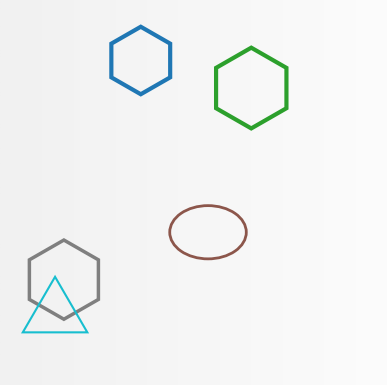[{"shape": "hexagon", "thickness": 3, "radius": 0.44, "center": [0.363, 0.843]}, {"shape": "hexagon", "thickness": 3, "radius": 0.52, "center": [0.648, 0.771]}, {"shape": "oval", "thickness": 2, "radius": 0.49, "center": [0.537, 0.397]}, {"shape": "hexagon", "thickness": 2.5, "radius": 0.51, "center": [0.165, 0.274]}, {"shape": "triangle", "thickness": 1.5, "radius": 0.48, "center": [0.142, 0.185]}]